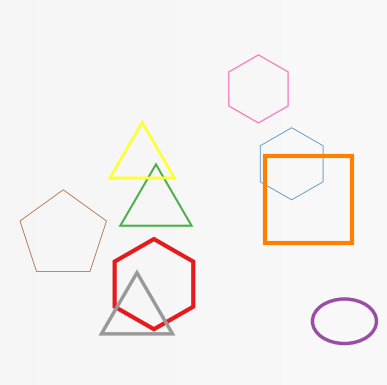[{"shape": "hexagon", "thickness": 3, "radius": 0.59, "center": [0.397, 0.262]}, {"shape": "hexagon", "thickness": 0.5, "radius": 0.47, "center": [0.753, 0.575]}, {"shape": "triangle", "thickness": 1.5, "radius": 0.53, "center": [0.402, 0.467]}, {"shape": "oval", "thickness": 2.5, "radius": 0.41, "center": [0.889, 0.166]}, {"shape": "square", "thickness": 3, "radius": 0.56, "center": [0.796, 0.482]}, {"shape": "triangle", "thickness": 2, "radius": 0.48, "center": [0.367, 0.586]}, {"shape": "pentagon", "thickness": 0.5, "radius": 0.59, "center": [0.163, 0.39]}, {"shape": "hexagon", "thickness": 1, "radius": 0.44, "center": [0.667, 0.769]}, {"shape": "triangle", "thickness": 2.5, "radius": 0.53, "center": [0.353, 0.186]}]